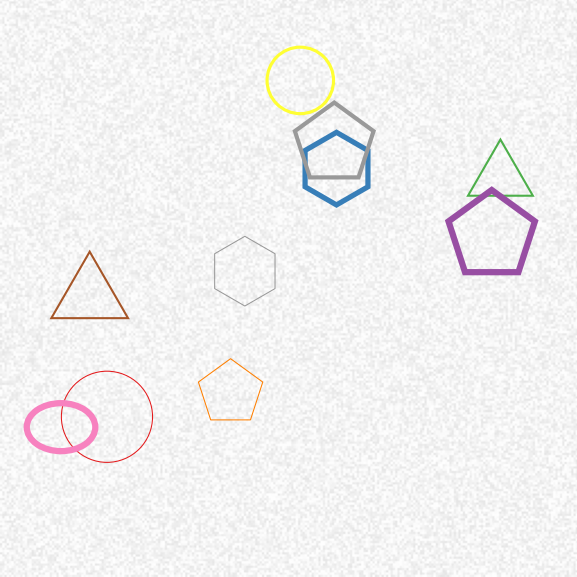[{"shape": "circle", "thickness": 0.5, "radius": 0.39, "center": [0.185, 0.277]}, {"shape": "hexagon", "thickness": 2.5, "radius": 0.31, "center": [0.583, 0.707]}, {"shape": "triangle", "thickness": 1, "radius": 0.32, "center": [0.867, 0.693]}, {"shape": "pentagon", "thickness": 3, "radius": 0.39, "center": [0.851, 0.591]}, {"shape": "pentagon", "thickness": 0.5, "radius": 0.29, "center": [0.399, 0.319]}, {"shape": "circle", "thickness": 1.5, "radius": 0.29, "center": [0.52, 0.86]}, {"shape": "triangle", "thickness": 1, "radius": 0.38, "center": [0.155, 0.487]}, {"shape": "oval", "thickness": 3, "radius": 0.3, "center": [0.106, 0.259]}, {"shape": "pentagon", "thickness": 2, "radius": 0.36, "center": [0.579, 0.75]}, {"shape": "hexagon", "thickness": 0.5, "radius": 0.3, "center": [0.424, 0.53]}]